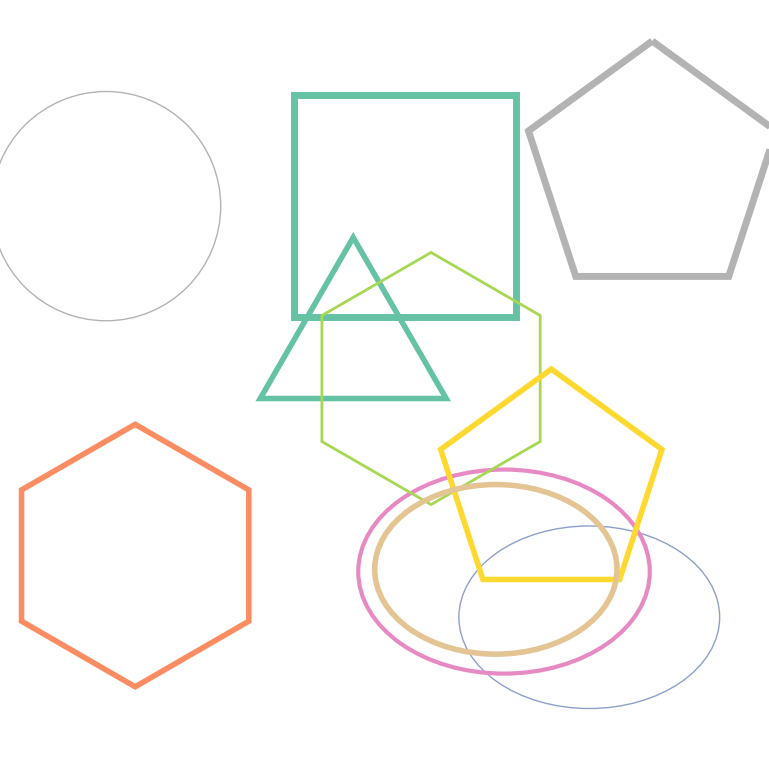[{"shape": "triangle", "thickness": 2, "radius": 0.7, "center": [0.459, 0.552]}, {"shape": "square", "thickness": 2.5, "radius": 0.72, "center": [0.526, 0.733]}, {"shape": "hexagon", "thickness": 2, "radius": 0.85, "center": [0.176, 0.278]}, {"shape": "oval", "thickness": 0.5, "radius": 0.85, "center": [0.765, 0.198]}, {"shape": "oval", "thickness": 1.5, "radius": 0.95, "center": [0.655, 0.258]}, {"shape": "hexagon", "thickness": 1, "radius": 0.82, "center": [0.56, 0.508]}, {"shape": "pentagon", "thickness": 2, "radius": 0.76, "center": [0.716, 0.37]}, {"shape": "oval", "thickness": 2, "radius": 0.79, "center": [0.644, 0.261]}, {"shape": "pentagon", "thickness": 2.5, "radius": 0.84, "center": [0.847, 0.778]}, {"shape": "circle", "thickness": 0.5, "radius": 0.74, "center": [0.138, 0.732]}]